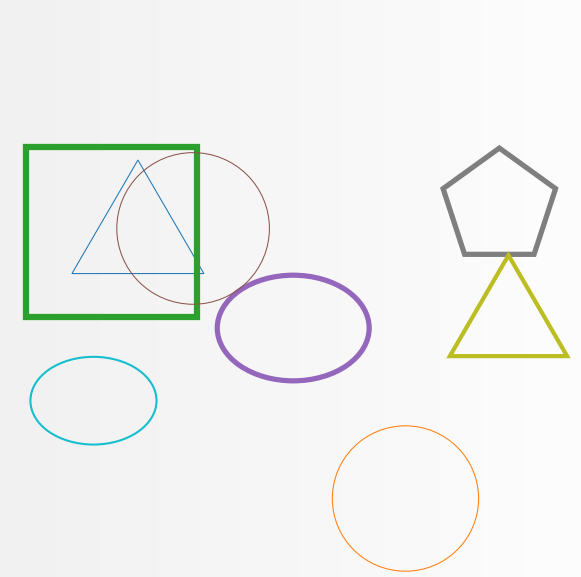[{"shape": "triangle", "thickness": 0.5, "radius": 0.66, "center": [0.237, 0.591]}, {"shape": "circle", "thickness": 0.5, "radius": 0.63, "center": [0.698, 0.136]}, {"shape": "square", "thickness": 3, "radius": 0.74, "center": [0.191, 0.597]}, {"shape": "oval", "thickness": 2.5, "radius": 0.65, "center": [0.504, 0.431]}, {"shape": "circle", "thickness": 0.5, "radius": 0.66, "center": [0.332, 0.604]}, {"shape": "pentagon", "thickness": 2.5, "radius": 0.51, "center": [0.859, 0.641]}, {"shape": "triangle", "thickness": 2, "radius": 0.58, "center": [0.875, 0.441]}, {"shape": "oval", "thickness": 1, "radius": 0.54, "center": [0.161, 0.305]}]